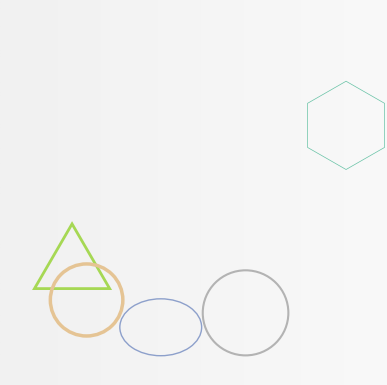[{"shape": "hexagon", "thickness": 0.5, "radius": 0.57, "center": [0.893, 0.674]}, {"shape": "oval", "thickness": 1, "radius": 0.53, "center": [0.415, 0.15]}, {"shape": "triangle", "thickness": 2, "radius": 0.56, "center": [0.186, 0.306]}, {"shape": "circle", "thickness": 2.5, "radius": 0.47, "center": [0.223, 0.221]}, {"shape": "circle", "thickness": 1.5, "radius": 0.55, "center": [0.634, 0.187]}]